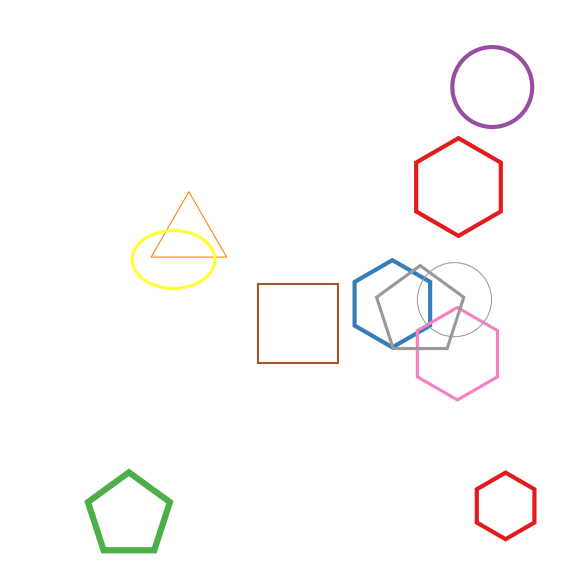[{"shape": "hexagon", "thickness": 2, "radius": 0.29, "center": [0.876, 0.123]}, {"shape": "hexagon", "thickness": 2, "radius": 0.42, "center": [0.794, 0.675]}, {"shape": "hexagon", "thickness": 2, "radius": 0.38, "center": [0.679, 0.473]}, {"shape": "pentagon", "thickness": 3, "radius": 0.37, "center": [0.223, 0.107]}, {"shape": "circle", "thickness": 2, "radius": 0.35, "center": [0.852, 0.848]}, {"shape": "triangle", "thickness": 0.5, "radius": 0.38, "center": [0.327, 0.592]}, {"shape": "oval", "thickness": 1.5, "radius": 0.36, "center": [0.3, 0.55]}, {"shape": "square", "thickness": 1, "radius": 0.34, "center": [0.516, 0.439]}, {"shape": "hexagon", "thickness": 1.5, "radius": 0.4, "center": [0.792, 0.387]}, {"shape": "circle", "thickness": 0.5, "radius": 0.32, "center": [0.787, 0.48]}, {"shape": "pentagon", "thickness": 1.5, "radius": 0.4, "center": [0.728, 0.46]}]